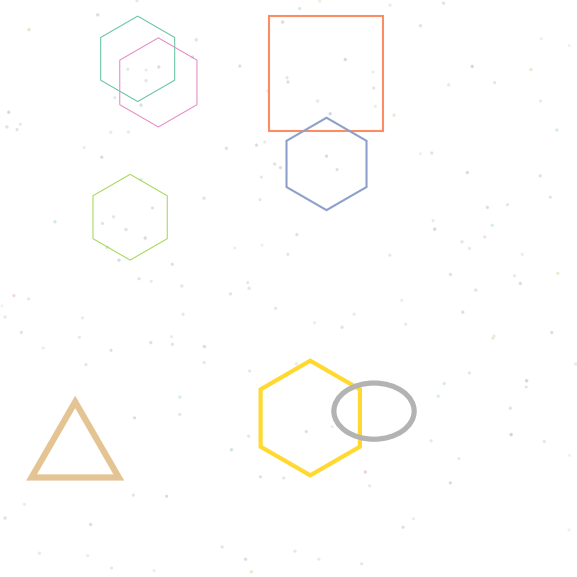[{"shape": "hexagon", "thickness": 0.5, "radius": 0.37, "center": [0.238, 0.897]}, {"shape": "square", "thickness": 1, "radius": 0.5, "center": [0.565, 0.872]}, {"shape": "hexagon", "thickness": 1, "radius": 0.4, "center": [0.565, 0.715]}, {"shape": "hexagon", "thickness": 0.5, "radius": 0.39, "center": [0.274, 0.856]}, {"shape": "hexagon", "thickness": 0.5, "radius": 0.37, "center": [0.225, 0.623]}, {"shape": "hexagon", "thickness": 2, "radius": 0.5, "center": [0.537, 0.275]}, {"shape": "triangle", "thickness": 3, "radius": 0.44, "center": [0.13, 0.216]}, {"shape": "oval", "thickness": 2.5, "radius": 0.35, "center": [0.648, 0.287]}]